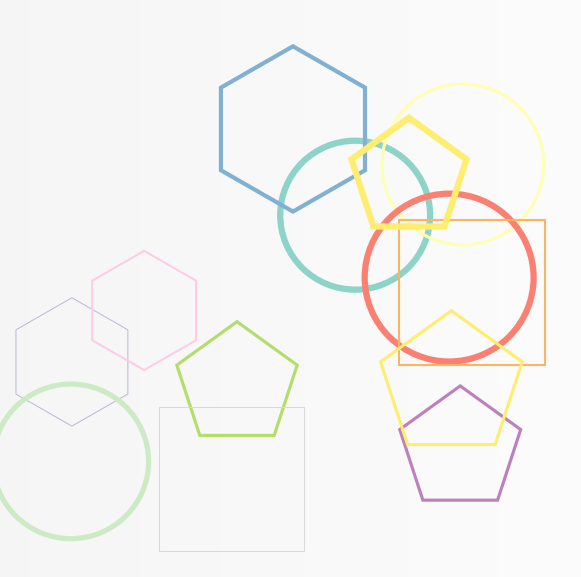[{"shape": "circle", "thickness": 3, "radius": 0.64, "center": [0.611, 0.627]}, {"shape": "circle", "thickness": 1.5, "radius": 0.7, "center": [0.796, 0.714]}, {"shape": "hexagon", "thickness": 0.5, "radius": 0.56, "center": [0.124, 0.372]}, {"shape": "circle", "thickness": 3, "radius": 0.73, "center": [0.773, 0.518]}, {"shape": "hexagon", "thickness": 2, "radius": 0.72, "center": [0.504, 0.776]}, {"shape": "square", "thickness": 1, "radius": 0.63, "center": [0.812, 0.493]}, {"shape": "pentagon", "thickness": 1.5, "radius": 0.54, "center": [0.408, 0.333]}, {"shape": "hexagon", "thickness": 1, "radius": 0.52, "center": [0.248, 0.462]}, {"shape": "square", "thickness": 0.5, "radius": 0.62, "center": [0.398, 0.17]}, {"shape": "pentagon", "thickness": 1.5, "radius": 0.55, "center": [0.792, 0.222]}, {"shape": "circle", "thickness": 2.5, "radius": 0.67, "center": [0.122, 0.2]}, {"shape": "pentagon", "thickness": 1.5, "radius": 0.64, "center": [0.777, 0.333]}, {"shape": "pentagon", "thickness": 3, "radius": 0.52, "center": [0.704, 0.691]}]